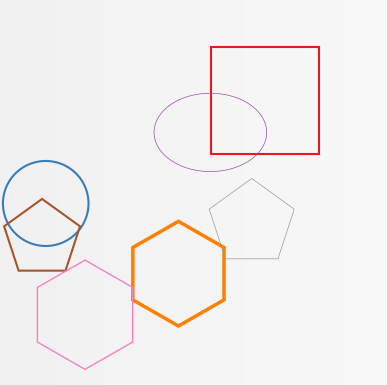[{"shape": "square", "thickness": 1.5, "radius": 0.69, "center": [0.684, 0.738]}, {"shape": "circle", "thickness": 1.5, "radius": 0.55, "center": [0.118, 0.472]}, {"shape": "oval", "thickness": 0.5, "radius": 0.73, "center": [0.543, 0.656]}, {"shape": "hexagon", "thickness": 2.5, "radius": 0.68, "center": [0.46, 0.289]}, {"shape": "pentagon", "thickness": 1.5, "radius": 0.51, "center": [0.109, 0.38]}, {"shape": "hexagon", "thickness": 1, "radius": 0.71, "center": [0.219, 0.183]}, {"shape": "pentagon", "thickness": 0.5, "radius": 0.58, "center": [0.65, 0.421]}]